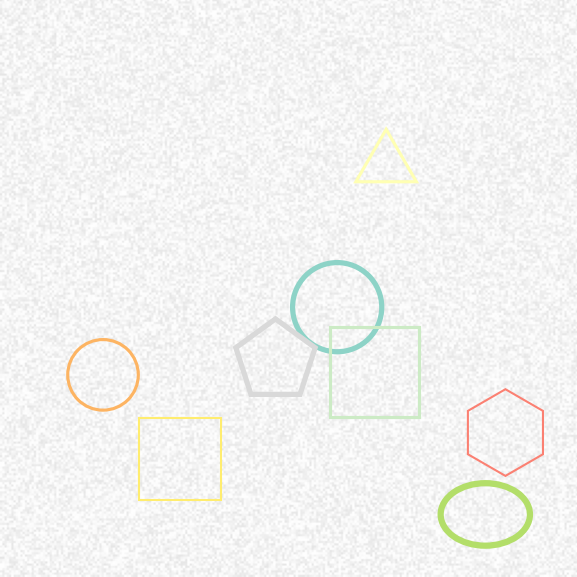[{"shape": "circle", "thickness": 2.5, "radius": 0.39, "center": [0.584, 0.467]}, {"shape": "triangle", "thickness": 1.5, "radius": 0.3, "center": [0.669, 0.715]}, {"shape": "hexagon", "thickness": 1, "radius": 0.38, "center": [0.875, 0.25]}, {"shape": "circle", "thickness": 1.5, "radius": 0.31, "center": [0.178, 0.35]}, {"shape": "oval", "thickness": 3, "radius": 0.39, "center": [0.84, 0.108]}, {"shape": "pentagon", "thickness": 2.5, "radius": 0.36, "center": [0.477, 0.375]}, {"shape": "square", "thickness": 1.5, "radius": 0.39, "center": [0.648, 0.355]}, {"shape": "square", "thickness": 1, "radius": 0.35, "center": [0.312, 0.204]}]